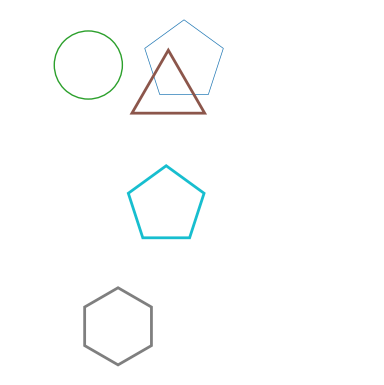[{"shape": "pentagon", "thickness": 0.5, "radius": 0.54, "center": [0.478, 0.841]}, {"shape": "circle", "thickness": 1, "radius": 0.44, "center": [0.229, 0.831]}, {"shape": "triangle", "thickness": 2, "radius": 0.55, "center": [0.437, 0.761]}, {"shape": "hexagon", "thickness": 2, "radius": 0.5, "center": [0.307, 0.152]}, {"shape": "pentagon", "thickness": 2, "radius": 0.52, "center": [0.432, 0.466]}]